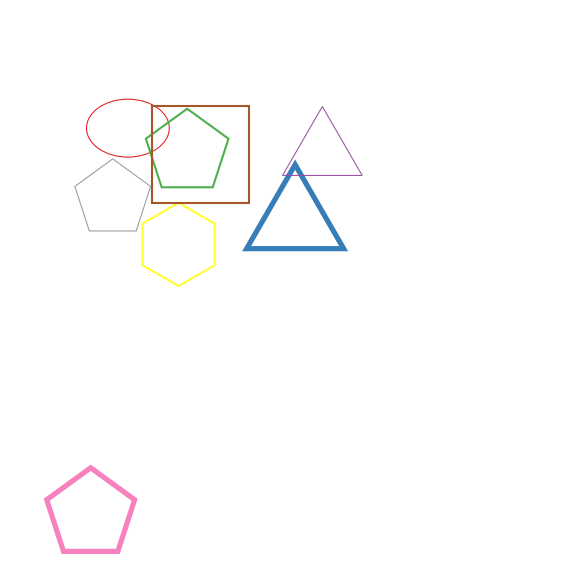[{"shape": "oval", "thickness": 0.5, "radius": 0.36, "center": [0.221, 0.777]}, {"shape": "triangle", "thickness": 2.5, "radius": 0.49, "center": [0.511, 0.617]}, {"shape": "pentagon", "thickness": 1, "radius": 0.38, "center": [0.324, 0.736]}, {"shape": "triangle", "thickness": 0.5, "radius": 0.4, "center": [0.558, 0.735]}, {"shape": "hexagon", "thickness": 1, "radius": 0.36, "center": [0.309, 0.576]}, {"shape": "square", "thickness": 1, "radius": 0.42, "center": [0.347, 0.731]}, {"shape": "pentagon", "thickness": 2.5, "radius": 0.4, "center": [0.157, 0.109]}, {"shape": "pentagon", "thickness": 0.5, "radius": 0.35, "center": [0.195, 0.655]}]